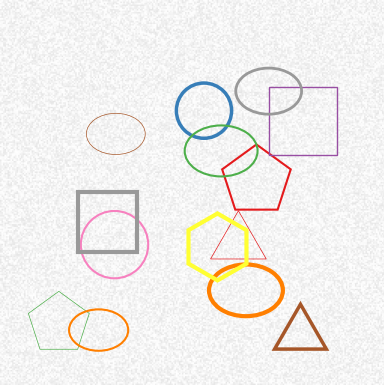[{"shape": "pentagon", "thickness": 1.5, "radius": 0.47, "center": [0.666, 0.531]}, {"shape": "triangle", "thickness": 0.5, "radius": 0.42, "center": [0.619, 0.369]}, {"shape": "circle", "thickness": 2.5, "radius": 0.36, "center": [0.53, 0.713]}, {"shape": "oval", "thickness": 1.5, "radius": 0.47, "center": [0.574, 0.608]}, {"shape": "pentagon", "thickness": 0.5, "radius": 0.42, "center": [0.153, 0.16]}, {"shape": "square", "thickness": 1, "radius": 0.44, "center": [0.786, 0.686]}, {"shape": "oval", "thickness": 1.5, "radius": 0.38, "center": [0.256, 0.143]}, {"shape": "oval", "thickness": 3, "radius": 0.48, "center": [0.639, 0.246]}, {"shape": "hexagon", "thickness": 3, "radius": 0.43, "center": [0.565, 0.359]}, {"shape": "triangle", "thickness": 2.5, "radius": 0.39, "center": [0.78, 0.132]}, {"shape": "oval", "thickness": 0.5, "radius": 0.38, "center": [0.301, 0.652]}, {"shape": "circle", "thickness": 1.5, "radius": 0.44, "center": [0.297, 0.365]}, {"shape": "oval", "thickness": 2, "radius": 0.43, "center": [0.698, 0.763]}, {"shape": "square", "thickness": 3, "radius": 0.39, "center": [0.28, 0.423]}]